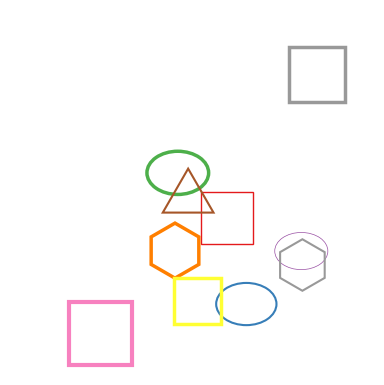[{"shape": "square", "thickness": 1, "radius": 0.34, "center": [0.589, 0.433]}, {"shape": "oval", "thickness": 1.5, "radius": 0.39, "center": [0.64, 0.21]}, {"shape": "oval", "thickness": 2.5, "radius": 0.4, "center": [0.462, 0.551]}, {"shape": "oval", "thickness": 0.5, "radius": 0.34, "center": [0.783, 0.348]}, {"shape": "hexagon", "thickness": 2.5, "radius": 0.36, "center": [0.455, 0.349]}, {"shape": "square", "thickness": 2.5, "radius": 0.3, "center": [0.513, 0.218]}, {"shape": "triangle", "thickness": 1.5, "radius": 0.38, "center": [0.489, 0.486]}, {"shape": "square", "thickness": 3, "radius": 0.41, "center": [0.262, 0.133]}, {"shape": "hexagon", "thickness": 1.5, "radius": 0.33, "center": [0.785, 0.312]}, {"shape": "square", "thickness": 2.5, "radius": 0.36, "center": [0.823, 0.807]}]